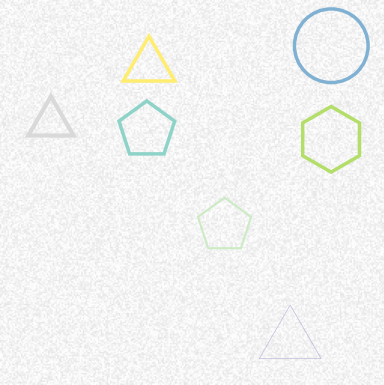[{"shape": "pentagon", "thickness": 2.5, "radius": 0.38, "center": [0.381, 0.662]}, {"shape": "triangle", "thickness": 0.5, "radius": 0.46, "center": [0.754, 0.115]}, {"shape": "circle", "thickness": 2.5, "radius": 0.48, "center": [0.86, 0.881]}, {"shape": "hexagon", "thickness": 2.5, "radius": 0.43, "center": [0.86, 0.638]}, {"shape": "triangle", "thickness": 3, "radius": 0.34, "center": [0.132, 0.682]}, {"shape": "pentagon", "thickness": 1.5, "radius": 0.36, "center": [0.583, 0.414]}, {"shape": "triangle", "thickness": 2.5, "radius": 0.39, "center": [0.387, 0.828]}]